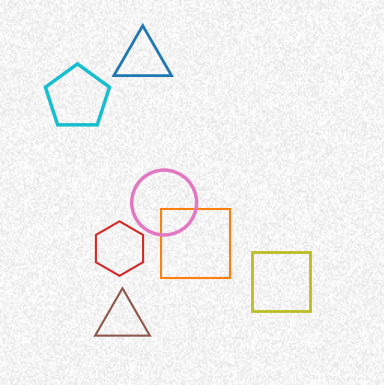[{"shape": "triangle", "thickness": 2, "radius": 0.43, "center": [0.371, 0.847]}, {"shape": "square", "thickness": 1.5, "radius": 0.44, "center": [0.508, 0.368]}, {"shape": "hexagon", "thickness": 1.5, "radius": 0.35, "center": [0.31, 0.354]}, {"shape": "triangle", "thickness": 1.5, "radius": 0.41, "center": [0.318, 0.169]}, {"shape": "circle", "thickness": 2.5, "radius": 0.42, "center": [0.426, 0.474]}, {"shape": "square", "thickness": 2, "radius": 0.38, "center": [0.73, 0.268]}, {"shape": "pentagon", "thickness": 2.5, "radius": 0.44, "center": [0.201, 0.747]}]